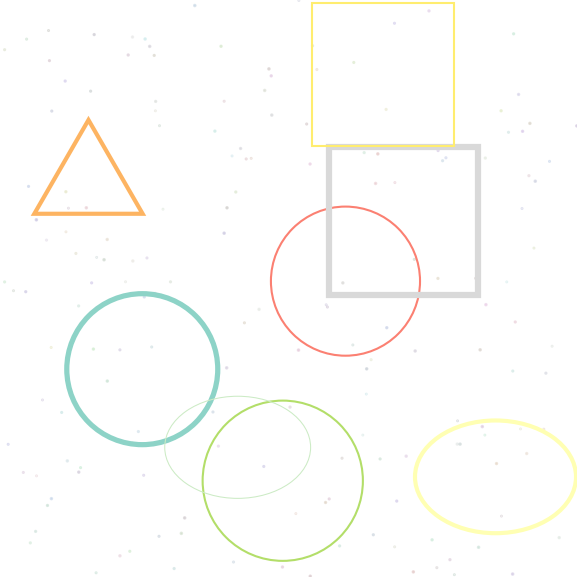[{"shape": "circle", "thickness": 2.5, "radius": 0.65, "center": [0.246, 0.36]}, {"shape": "oval", "thickness": 2, "radius": 0.7, "center": [0.858, 0.173]}, {"shape": "circle", "thickness": 1, "radius": 0.65, "center": [0.598, 0.512]}, {"shape": "triangle", "thickness": 2, "radius": 0.54, "center": [0.153, 0.683]}, {"shape": "circle", "thickness": 1, "radius": 0.69, "center": [0.49, 0.167]}, {"shape": "square", "thickness": 3, "radius": 0.64, "center": [0.699, 0.617]}, {"shape": "oval", "thickness": 0.5, "radius": 0.63, "center": [0.412, 0.225]}, {"shape": "square", "thickness": 1, "radius": 0.62, "center": [0.663, 0.87]}]